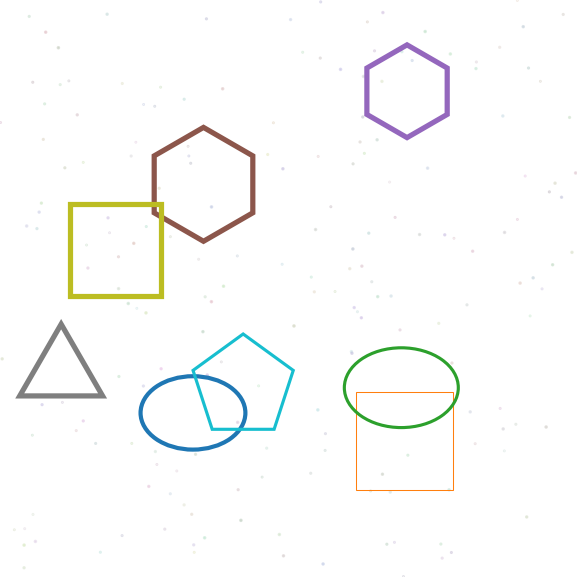[{"shape": "oval", "thickness": 2, "radius": 0.45, "center": [0.334, 0.284]}, {"shape": "square", "thickness": 0.5, "radius": 0.42, "center": [0.701, 0.235]}, {"shape": "oval", "thickness": 1.5, "radius": 0.49, "center": [0.695, 0.328]}, {"shape": "hexagon", "thickness": 2.5, "radius": 0.4, "center": [0.705, 0.841]}, {"shape": "hexagon", "thickness": 2.5, "radius": 0.49, "center": [0.352, 0.68]}, {"shape": "triangle", "thickness": 2.5, "radius": 0.41, "center": [0.106, 0.355]}, {"shape": "square", "thickness": 2.5, "radius": 0.4, "center": [0.2, 0.566]}, {"shape": "pentagon", "thickness": 1.5, "radius": 0.46, "center": [0.421, 0.33]}]